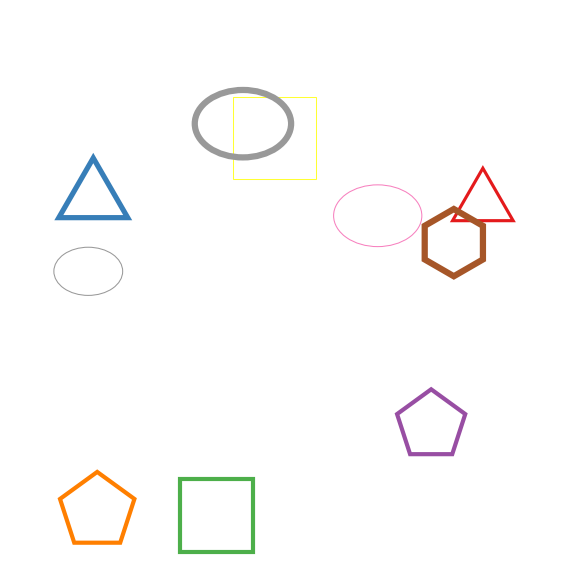[{"shape": "triangle", "thickness": 1.5, "radius": 0.3, "center": [0.836, 0.647]}, {"shape": "triangle", "thickness": 2.5, "radius": 0.34, "center": [0.161, 0.657]}, {"shape": "square", "thickness": 2, "radius": 0.31, "center": [0.375, 0.106]}, {"shape": "pentagon", "thickness": 2, "radius": 0.31, "center": [0.747, 0.263]}, {"shape": "pentagon", "thickness": 2, "radius": 0.34, "center": [0.168, 0.114]}, {"shape": "square", "thickness": 0.5, "radius": 0.36, "center": [0.475, 0.76]}, {"shape": "hexagon", "thickness": 3, "radius": 0.29, "center": [0.786, 0.579]}, {"shape": "oval", "thickness": 0.5, "radius": 0.38, "center": [0.654, 0.626]}, {"shape": "oval", "thickness": 3, "radius": 0.42, "center": [0.421, 0.785]}, {"shape": "oval", "thickness": 0.5, "radius": 0.3, "center": [0.153, 0.529]}]